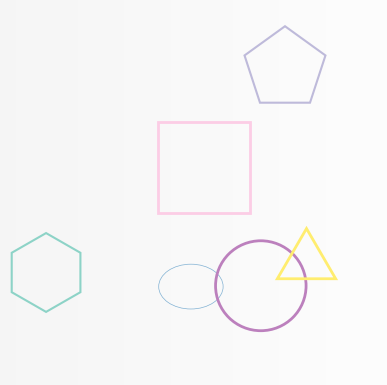[{"shape": "hexagon", "thickness": 1.5, "radius": 0.51, "center": [0.119, 0.292]}, {"shape": "pentagon", "thickness": 1.5, "radius": 0.55, "center": [0.735, 0.822]}, {"shape": "oval", "thickness": 0.5, "radius": 0.42, "center": [0.493, 0.256]}, {"shape": "square", "thickness": 2, "radius": 0.59, "center": [0.526, 0.565]}, {"shape": "circle", "thickness": 2, "radius": 0.58, "center": [0.673, 0.258]}, {"shape": "triangle", "thickness": 2, "radius": 0.43, "center": [0.791, 0.319]}]